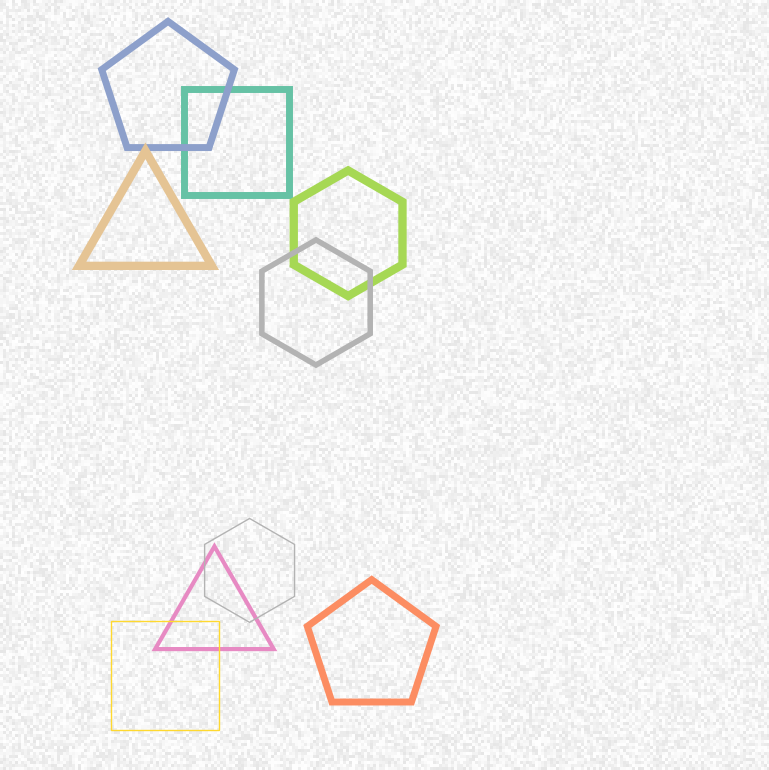[{"shape": "square", "thickness": 2.5, "radius": 0.34, "center": [0.307, 0.815]}, {"shape": "pentagon", "thickness": 2.5, "radius": 0.44, "center": [0.483, 0.159]}, {"shape": "pentagon", "thickness": 2.5, "radius": 0.45, "center": [0.218, 0.882]}, {"shape": "triangle", "thickness": 1.5, "radius": 0.44, "center": [0.278, 0.201]}, {"shape": "hexagon", "thickness": 3, "radius": 0.41, "center": [0.452, 0.697]}, {"shape": "square", "thickness": 0.5, "radius": 0.35, "center": [0.214, 0.123]}, {"shape": "triangle", "thickness": 3, "radius": 0.5, "center": [0.189, 0.705]}, {"shape": "hexagon", "thickness": 0.5, "radius": 0.34, "center": [0.324, 0.259]}, {"shape": "hexagon", "thickness": 2, "radius": 0.41, "center": [0.41, 0.607]}]